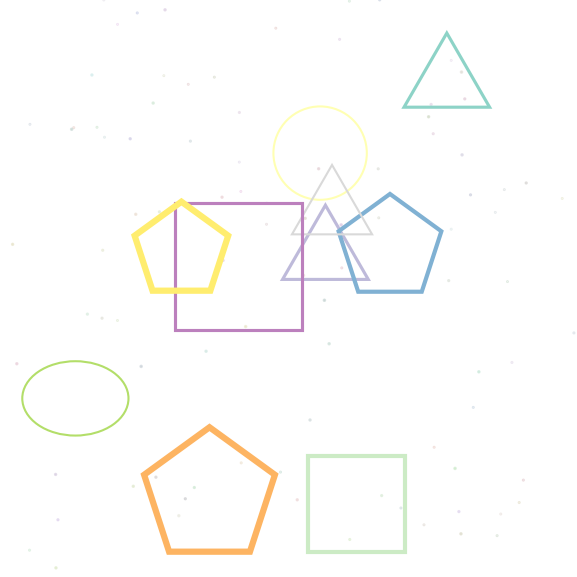[{"shape": "triangle", "thickness": 1.5, "radius": 0.43, "center": [0.774, 0.856]}, {"shape": "circle", "thickness": 1, "radius": 0.4, "center": [0.554, 0.734]}, {"shape": "triangle", "thickness": 1.5, "radius": 0.43, "center": [0.563, 0.558]}, {"shape": "pentagon", "thickness": 2, "radius": 0.47, "center": [0.675, 0.57]}, {"shape": "pentagon", "thickness": 3, "radius": 0.6, "center": [0.363, 0.14]}, {"shape": "oval", "thickness": 1, "radius": 0.46, "center": [0.131, 0.309]}, {"shape": "triangle", "thickness": 1, "radius": 0.4, "center": [0.575, 0.633]}, {"shape": "square", "thickness": 1.5, "radius": 0.55, "center": [0.413, 0.537]}, {"shape": "square", "thickness": 2, "radius": 0.42, "center": [0.617, 0.126]}, {"shape": "pentagon", "thickness": 3, "radius": 0.43, "center": [0.314, 0.565]}]